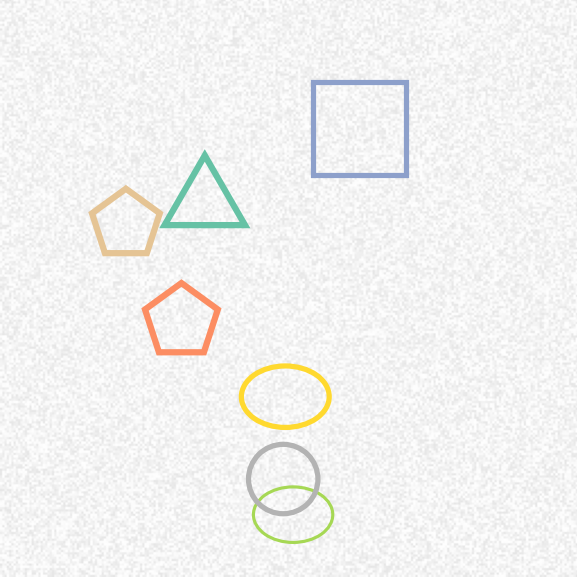[{"shape": "triangle", "thickness": 3, "radius": 0.4, "center": [0.355, 0.65]}, {"shape": "pentagon", "thickness": 3, "radius": 0.33, "center": [0.314, 0.443]}, {"shape": "square", "thickness": 2.5, "radius": 0.4, "center": [0.623, 0.777]}, {"shape": "oval", "thickness": 1.5, "radius": 0.34, "center": [0.508, 0.108]}, {"shape": "oval", "thickness": 2.5, "radius": 0.38, "center": [0.494, 0.312]}, {"shape": "pentagon", "thickness": 3, "radius": 0.31, "center": [0.218, 0.611]}, {"shape": "circle", "thickness": 2.5, "radius": 0.3, "center": [0.49, 0.17]}]